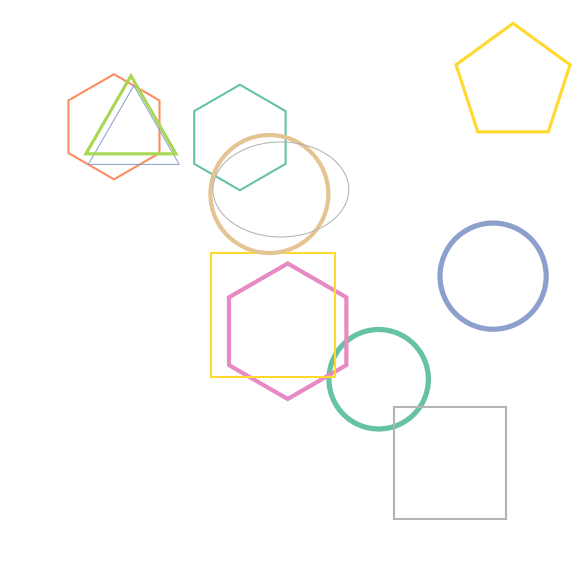[{"shape": "hexagon", "thickness": 1, "radius": 0.46, "center": [0.415, 0.761]}, {"shape": "circle", "thickness": 2.5, "radius": 0.43, "center": [0.656, 0.342]}, {"shape": "hexagon", "thickness": 1, "radius": 0.46, "center": [0.197, 0.78]}, {"shape": "circle", "thickness": 2.5, "radius": 0.46, "center": [0.854, 0.521]}, {"shape": "triangle", "thickness": 0.5, "radius": 0.45, "center": [0.232, 0.76]}, {"shape": "hexagon", "thickness": 2, "radius": 0.59, "center": [0.498, 0.426]}, {"shape": "triangle", "thickness": 1.5, "radius": 0.45, "center": [0.227, 0.778]}, {"shape": "square", "thickness": 1, "radius": 0.54, "center": [0.473, 0.454]}, {"shape": "pentagon", "thickness": 1.5, "radius": 0.52, "center": [0.888, 0.855]}, {"shape": "circle", "thickness": 2, "radius": 0.51, "center": [0.466, 0.663]}, {"shape": "square", "thickness": 1, "radius": 0.49, "center": [0.778, 0.197]}, {"shape": "oval", "thickness": 0.5, "radius": 0.59, "center": [0.486, 0.671]}]